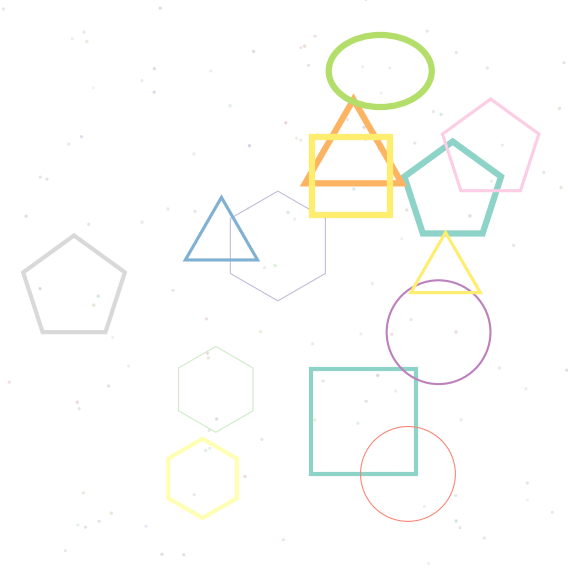[{"shape": "square", "thickness": 2, "radius": 0.46, "center": [0.629, 0.269]}, {"shape": "pentagon", "thickness": 3, "radius": 0.44, "center": [0.784, 0.666]}, {"shape": "hexagon", "thickness": 2, "radius": 0.34, "center": [0.351, 0.171]}, {"shape": "hexagon", "thickness": 0.5, "radius": 0.48, "center": [0.481, 0.573]}, {"shape": "circle", "thickness": 0.5, "radius": 0.41, "center": [0.706, 0.178]}, {"shape": "triangle", "thickness": 1.5, "radius": 0.36, "center": [0.383, 0.585]}, {"shape": "triangle", "thickness": 3, "radius": 0.48, "center": [0.612, 0.73]}, {"shape": "oval", "thickness": 3, "radius": 0.45, "center": [0.658, 0.876]}, {"shape": "pentagon", "thickness": 1.5, "radius": 0.44, "center": [0.85, 0.74]}, {"shape": "pentagon", "thickness": 2, "radius": 0.46, "center": [0.128, 0.499]}, {"shape": "circle", "thickness": 1, "radius": 0.45, "center": [0.759, 0.424]}, {"shape": "hexagon", "thickness": 0.5, "radius": 0.37, "center": [0.374, 0.325]}, {"shape": "square", "thickness": 3, "radius": 0.34, "center": [0.608, 0.695]}, {"shape": "triangle", "thickness": 1.5, "radius": 0.35, "center": [0.772, 0.527]}]